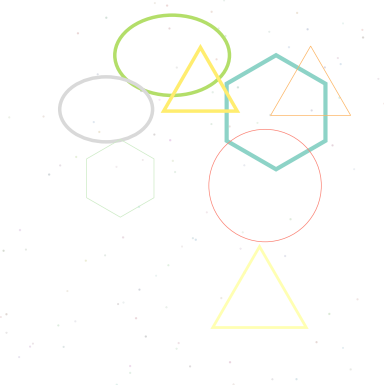[{"shape": "hexagon", "thickness": 3, "radius": 0.74, "center": [0.717, 0.708]}, {"shape": "triangle", "thickness": 2, "radius": 0.7, "center": [0.674, 0.219]}, {"shape": "circle", "thickness": 0.5, "radius": 0.73, "center": [0.689, 0.518]}, {"shape": "triangle", "thickness": 0.5, "radius": 0.6, "center": [0.807, 0.76]}, {"shape": "oval", "thickness": 2.5, "radius": 0.74, "center": [0.447, 0.856]}, {"shape": "oval", "thickness": 2.5, "radius": 0.6, "center": [0.276, 0.716]}, {"shape": "hexagon", "thickness": 0.5, "radius": 0.51, "center": [0.312, 0.537]}, {"shape": "triangle", "thickness": 2.5, "radius": 0.55, "center": [0.521, 0.767]}]